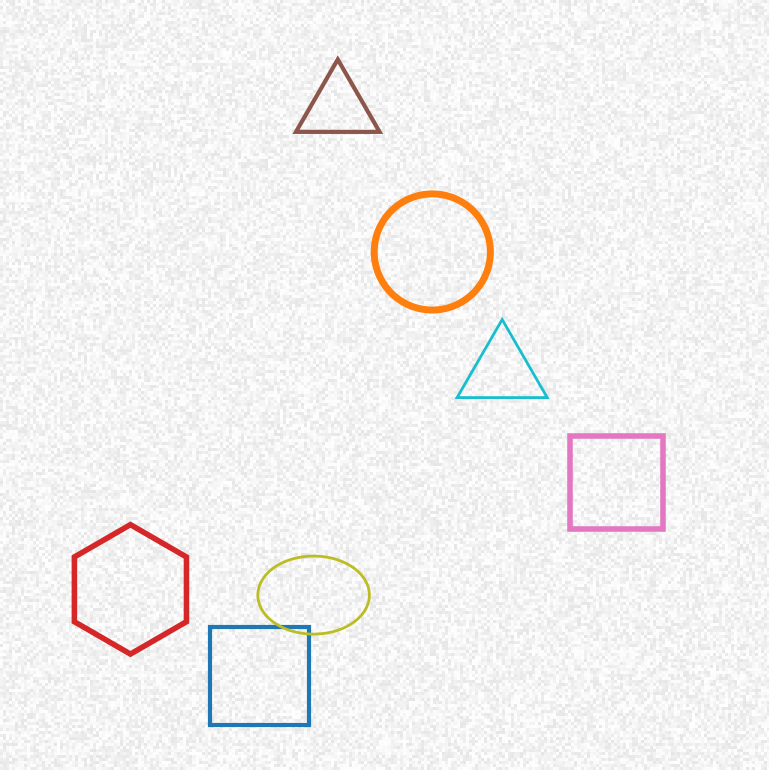[{"shape": "square", "thickness": 1.5, "radius": 0.32, "center": [0.337, 0.122]}, {"shape": "circle", "thickness": 2.5, "radius": 0.38, "center": [0.561, 0.673]}, {"shape": "hexagon", "thickness": 2, "radius": 0.42, "center": [0.169, 0.235]}, {"shape": "triangle", "thickness": 1.5, "radius": 0.31, "center": [0.439, 0.86]}, {"shape": "square", "thickness": 2, "radius": 0.3, "center": [0.801, 0.374]}, {"shape": "oval", "thickness": 1, "radius": 0.36, "center": [0.407, 0.227]}, {"shape": "triangle", "thickness": 1, "radius": 0.34, "center": [0.652, 0.517]}]